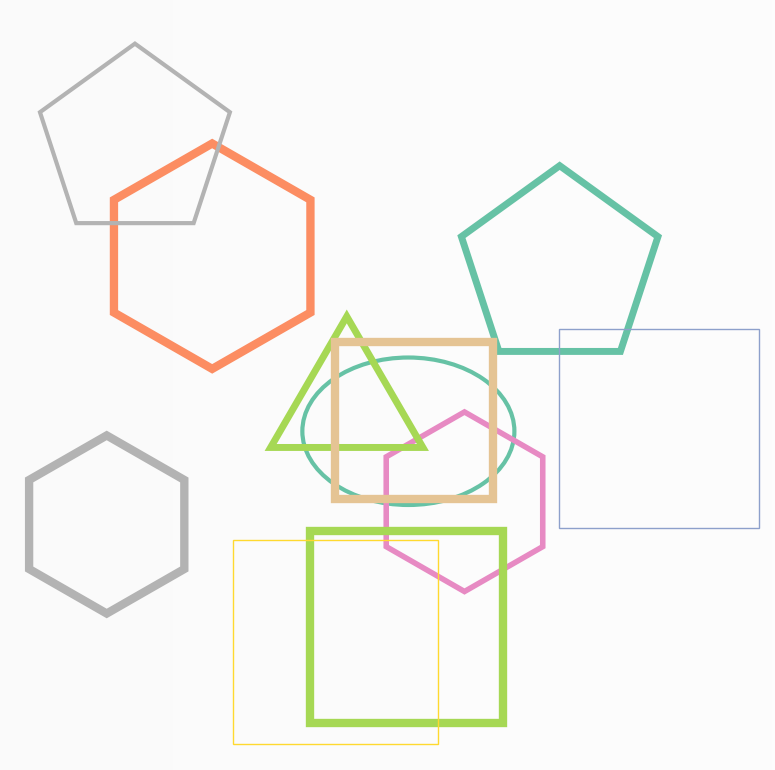[{"shape": "pentagon", "thickness": 2.5, "radius": 0.67, "center": [0.722, 0.651]}, {"shape": "oval", "thickness": 1.5, "radius": 0.68, "center": [0.527, 0.44]}, {"shape": "hexagon", "thickness": 3, "radius": 0.73, "center": [0.274, 0.667]}, {"shape": "square", "thickness": 0.5, "radius": 0.65, "center": [0.85, 0.444]}, {"shape": "hexagon", "thickness": 2, "radius": 0.58, "center": [0.599, 0.348]}, {"shape": "triangle", "thickness": 2.5, "radius": 0.57, "center": [0.447, 0.476]}, {"shape": "square", "thickness": 3, "radius": 0.62, "center": [0.524, 0.186]}, {"shape": "square", "thickness": 0.5, "radius": 0.66, "center": [0.433, 0.166]}, {"shape": "square", "thickness": 3, "radius": 0.51, "center": [0.534, 0.454]}, {"shape": "hexagon", "thickness": 3, "radius": 0.58, "center": [0.138, 0.319]}, {"shape": "pentagon", "thickness": 1.5, "radius": 0.64, "center": [0.174, 0.814]}]